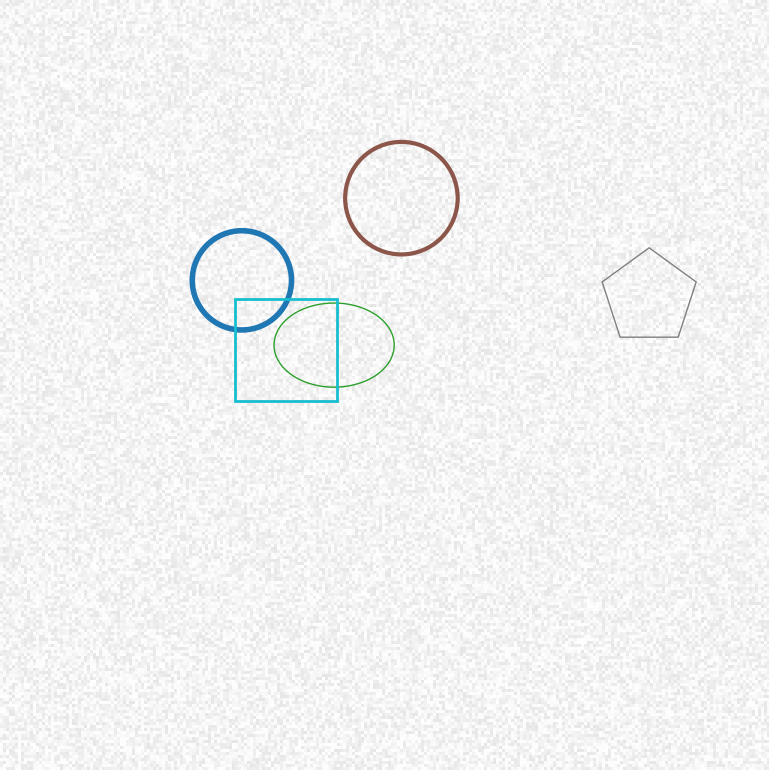[{"shape": "circle", "thickness": 2, "radius": 0.32, "center": [0.314, 0.636]}, {"shape": "oval", "thickness": 0.5, "radius": 0.39, "center": [0.434, 0.552]}, {"shape": "circle", "thickness": 1.5, "radius": 0.37, "center": [0.521, 0.743]}, {"shape": "pentagon", "thickness": 0.5, "radius": 0.32, "center": [0.843, 0.614]}, {"shape": "square", "thickness": 1, "radius": 0.33, "center": [0.371, 0.546]}]